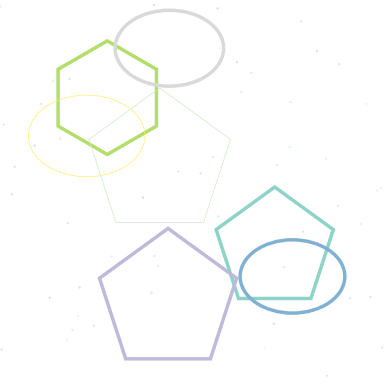[{"shape": "pentagon", "thickness": 2.5, "radius": 0.8, "center": [0.714, 0.354]}, {"shape": "pentagon", "thickness": 2.5, "radius": 0.94, "center": [0.436, 0.219]}, {"shape": "oval", "thickness": 2.5, "radius": 0.68, "center": [0.76, 0.282]}, {"shape": "hexagon", "thickness": 2.5, "radius": 0.74, "center": [0.279, 0.746]}, {"shape": "oval", "thickness": 2.5, "radius": 0.7, "center": [0.44, 0.875]}, {"shape": "pentagon", "thickness": 0.5, "radius": 0.97, "center": [0.415, 0.578]}, {"shape": "oval", "thickness": 0.5, "radius": 0.76, "center": [0.225, 0.647]}]